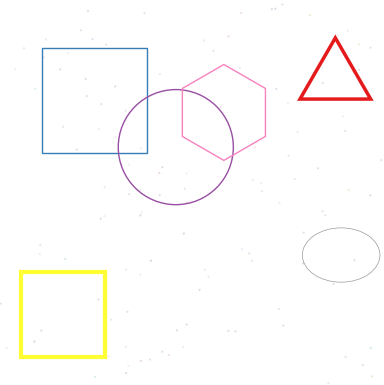[{"shape": "triangle", "thickness": 2.5, "radius": 0.53, "center": [0.871, 0.796]}, {"shape": "square", "thickness": 1, "radius": 0.68, "center": [0.245, 0.739]}, {"shape": "circle", "thickness": 1, "radius": 0.75, "center": [0.457, 0.618]}, {"shape": "square", "thickness": 3, "radius": 0.55, "center": [0.164, 0.183]}, {"shape": "hexagon", "thickness": 1, "radius": 0.62, "center": [0.582, 0.708]}, {"shape": "oval", "thickness": 0.5, "radius": 0.5, "center": [0.886, 0.338]}]